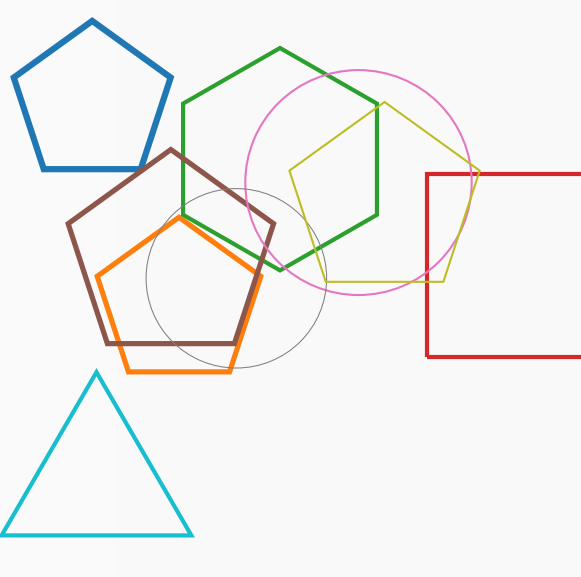[{"shape": "pentagon", "thickness": 3, "radius": 0.71, "center": [0.159, 0.821]}, {"shape": "pentagon", "thickness": 2.5, "radius": 0.74, "center": [0.308, 0.475]}, {"shape": "hexagon", "thickness": 2, "radius": 0.96, "center": [0.482, 0.723]}, {"shape": "square", "thickness": 2, "radius": 0.79, "center": [0.894, 0.54]}, {"shape": "pentagon", "thickness": 2.5, "radius": 0.93, "center": [0.294, 0.554]}, {"shape": "circle", "thickness": 1, "radius": 0.97, "center": [0.617, 0.683]}, {"shape": "circle", "thickness": 0.5, "radius": 0.78, "center": [0.407, 0.517]}, {"shape": "pentagon", "thickness": 1, "radius": 0.86, "center": [0.662, 0.65]}, {"shape": "triangle", "thickness": 2, "radius": 0.94, "center": [0.166, 0.166]}]